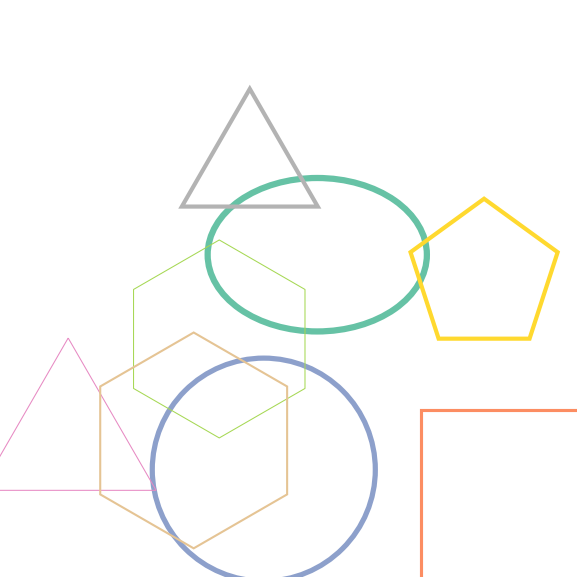[{"shape": "oval", "thickness": 3, "radius": 0.95, "center": [0.549, 0.558]}, {"shape": "square", "thickness": 1.5, "radius": 0.84, "center": [0.898, 0.12]}, {"shape": "circle", "thickness": 2.5, "radius": 0.97, "center": [0.457, 0.186]}, {"shape": "triangle", "thickness": 0.5, "radius": 0.88, "center": [0.118, 0.238]}, {"shape": "hexagon", "thickness": 0.5, "radius": 0.86, "center": [0.38, 0.412]}, {"shape": "pentagon", "thickness": 2, "radius": 0.67, "center": [0.838, 0.521]}, {"shape": "hexagon", "thickness": 1, "radius": 0.93, "center": [0.335, 0.236]}, {"shape": "triangle", "thickness": 2, "radius": 0.68, "center": [0.433, 0.709]}]